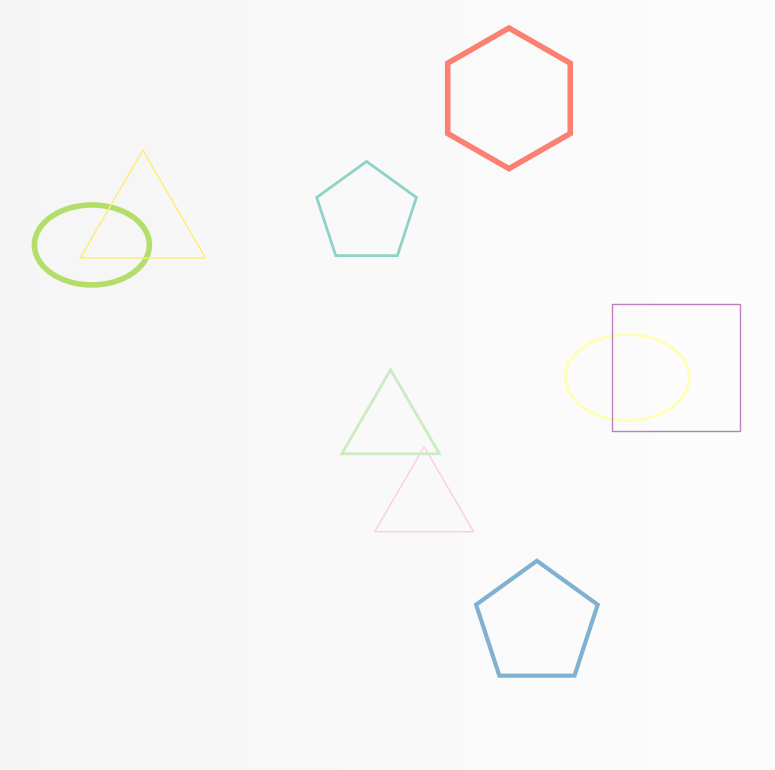[{"shape": "pentagon", "thickness": 1, "radius": 0.34, "center": [0.473, 0.723]}, {"shape": "oval", "thickness": 1, "radius": 0.4, "center": [0.81, 0.51]}, {"shape": "hexagon", "thickness": 2, "radius": 0.46, "center": [0.657, 0.872]}, {"shape": "pentagon", "thickness": 1.5, "radius": 0.41, "center": [0.693, 0.189]}, {"shape": "oval", "thickness": 2, "radius": 0.37, "center": [0.119, 0.682]}, {"shape": "triangle", "thickness": 0.5, "radius": 0.37, "center": [0.547, 0.346]}, {"shape": "square", "thickness": 0.5, "radius": 0.41, "center": [0.872, 0.523]}, {"shape": "triangle", "thickness": 1, "radius": 0.36, "center": [0.504, 0.447]}, {"shape": "triangle", "thickness": 0.5, "radius": 0.47, "center": [0.184, 0.712]}]